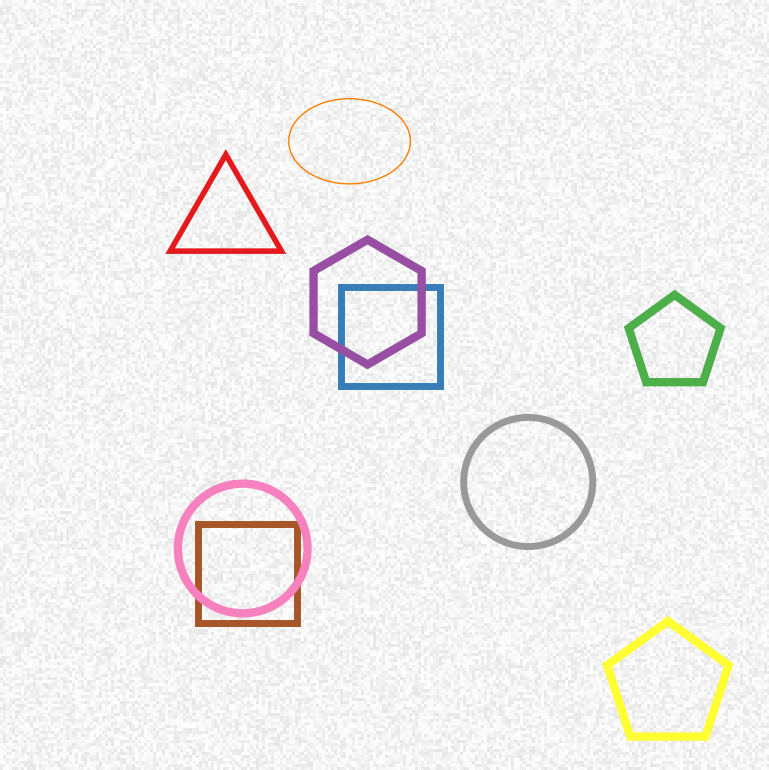[{"shape": "triangle", "thickness": 2, "radius": 0.42, "center": [0.293, 0.716]}, {"shape": "square", "thickness": 2.5, "radius": 0.32, "center": [0.507, 0.563]}, {"shape": "pentagon", "thickness": 3, "radius": 0.31, "center": [0.876, 0.554]}, {"shape": "hexagon", "thickness": 3, "radius": 0.41, "center": [0.477, 0.608]}, {"shape": "oval", "thickness": 0.5, "radius": 0.39, "center": [0.454, 0.817]}, {"shape": "pentagon", "thickness": 3, "radius": 0.41, "center": [0.867, 0.11]}, {"shape": "square", "thickness": 2.5, "radius": 0.32, "center": [0.321, 0.255]}, {"shape": "circle", "thickness": 3, "radius": 0.42, "center": [0.315, 0.288]}, {"shape": "circle", "thickness": 2.5, "radius": 0.42, "center": [0.686, 0.374]}]